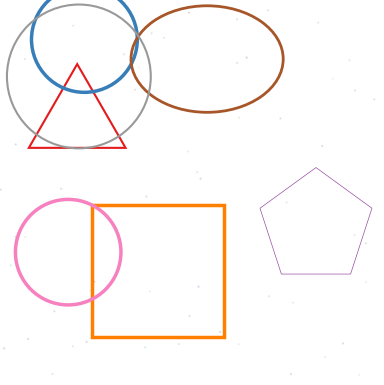[{"shape": "triangle", "thickness": 1.5, "radius": 0.73, "center": [0.201, 0.688]}, {"shape": "circle", "thickness": 2.5, "radius": 0.69, "center": [0.219, 0.898]}, {"shape": "pentagon", "thickness": 0.5, "radius": 0.76, "center": [0.821, 0.412]}, {"shape": "square", "thickness": 2.5, "radius": 0.86, "center": [0.41, 0.296]}, {"shape": "oval", "thickness": 2, "radius": 0.99, "center": [0.538, 0.847]}, {"shape": "circle", "thickness": 2.5, "radius": 0.69, "center": [0.177, 0.345]}, {"shape": "circle", "thickness": 1.5, "radius": 0.93, "center": [0.205, 0.801]}]